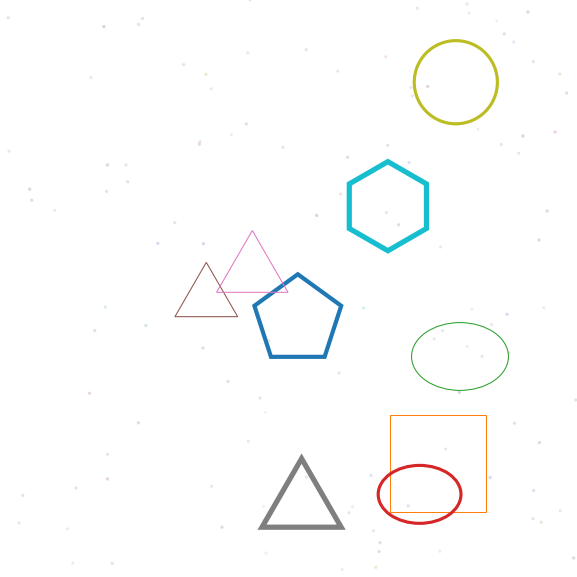[{"shape": "pentagon", "thickness": 2, "radius": 0.4, "center": [0.516, 0.445]}, {"shape": "square", "thickness": 0.5, "radius": 0.42, "center": [0.758, 0.197]}, {"shape": "oval", "thickness": 0.5, "radius": 0.42, "center": [0.797, 0.382]}, {"shape": "oval", "thickness": 1.5, "radius": 0.36, "center": [0.727, 0.143]}, {"shape": "triangle", "thickness": 0.5, "radius": 0.31, "center": [0.357, 0.482]}, {"shape": "triangle", "thickness": 0.5, "radius": 0.36, "center": [0.437, 0.529]}, {"shape": "triangle", "thickness": 2.5, "radius": 0.4, "center": [0.522, 0.126]}, {"shape": "circle", "thickness": 1.5, "radius": 0.36, "center": [0.789, 0.857]}, {"shape": "hexagon", "thickness": 2.5, "radius": 0.39, "center": [0.672, 0.642]}]